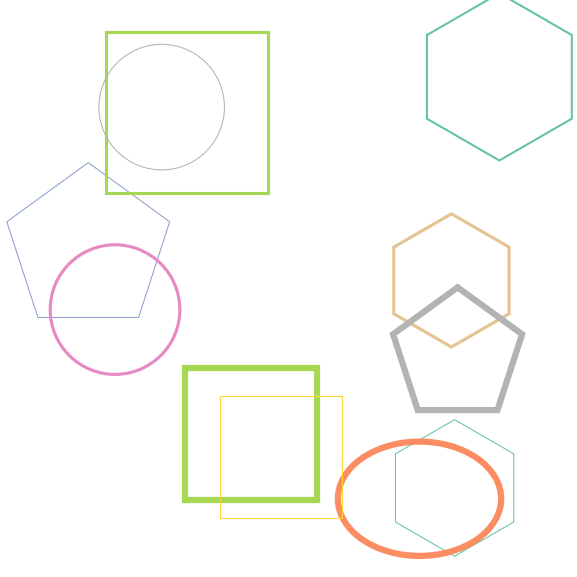[{"shape": "hexagon", "thickness": 1, "radius": 0.72, "center": [0.865, 0.866]}, {"shape": "hexagon", "thickness": 0.5, "radius": 0.59, "center": [0.787, 0.154]}, {"shape": "oval", "thickness": 3, "radius": 0.71, "center": [0.726, 0.135]}, {"shape": "pentagon", "thickness": 0.5, "radius": 0.74, "center": [0.153, 0.569]}, {"shape": "circle", "thickness": 1.5, "radius": 0.56, "center": [0.199, 0.463]}, {"shape": "square", "thickness": 3, "radius": 0.57, "center": [0.434, 0.248]}, {"shape": "square", "thickness": 1.5, "radius": 0.7, "center": [0.324, 0.804]}, {"shape": "square", "thickness": 0.5, "radius": 0.53, "center": [0.486, 0.208]}, {"shape": "hexagon", "thickness": 1.5, "radius": 0.58, "center": [0.782, 0.514]}, {"shape": "circle", "thickness": 0.5, "radius": 0.54, "center": [0.28, 0.814]}, {"shape": "pentagon", "thickness": 3, "radius": 0.59, "center": [0.792, 0.384]}]